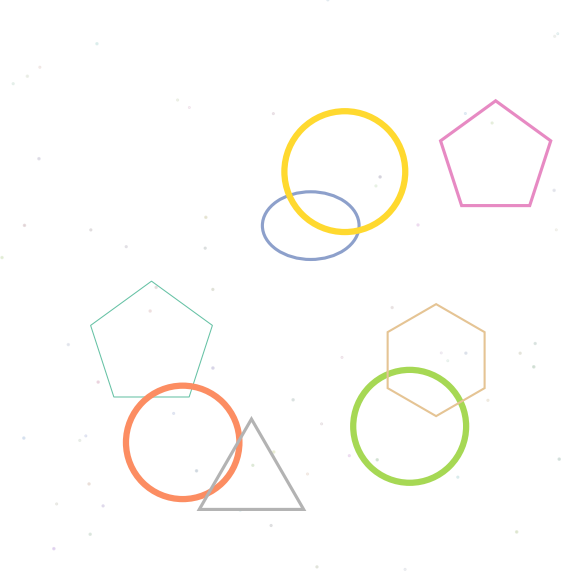[{"shape": "pentagon", "thickness": 0.5, "radius": 0.55, "center": [0.262, 0.401]}, {"shape": "circle", "thickness": 3, "radius": 0.49, "center": [0.316, 0.233]}, {"shape": "oval", "thickness": 1.5, "radius": 0.42, "center": [0.538, 0.608]}, {"shape": "pentagon", "thickness": 1.5, "radius": 0.5, "center": [0.858, 0.724]}, {"shape": "circle", "thickness": 3, "radius": 0.49, "center": [0.709, 0.261]}, {"shape": "circle", "thickness": 3, "radius": 0.52, "center": [0.597, 0.702]}, {"shape": "hexagon", "thickness": 1, "radius": 0.48, "center": [0.755, 0.376]}, {"shape": "triangle", "thickness": 1.5, "radius": 0.52, "center": [0.435, 0.169]}]